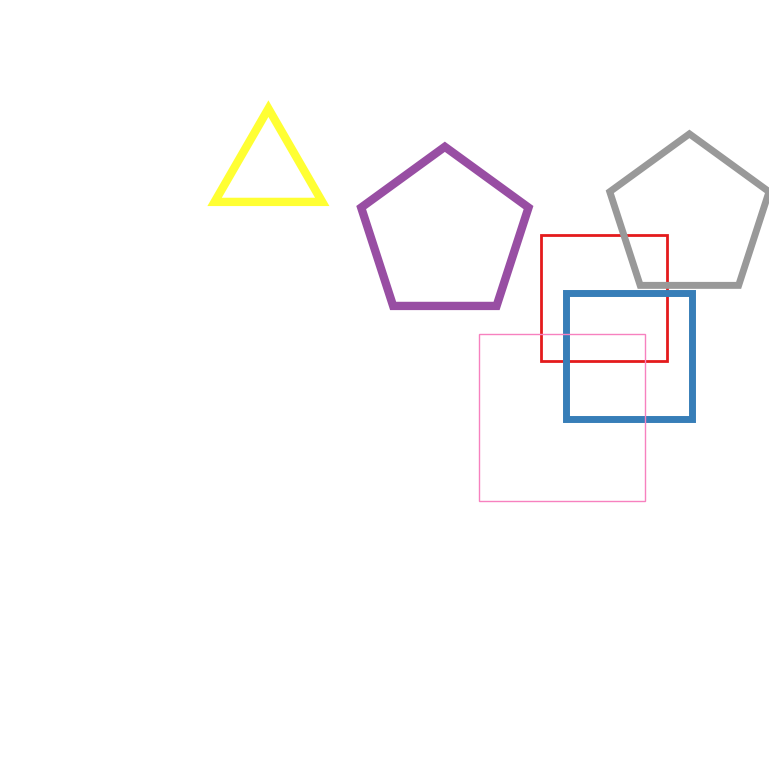[{"shape": "square", "thickness": 1, "radius": 0.41, "center": [0.784, 0.613]}, {"shape": "square", "thickness": 2.5, "radius": 0.41, "center": [0.817, 0.538]}, {"shape": "pentagon", "thickness": 3, "radius": 0.57, "center": [0.578, 0.695]}, {"shape": "triangle", "thickness": 3, "radius": 0.4, "center": [0.349, 0.778]}, {"shape": "square", "thickness": 0.5, "radius": 0.54, "center": [0.73, 0.458]}, {"shape": "pentagon", "thickness": 2.5, "radius": 0.54, "center": [0.895, 0.717]}]